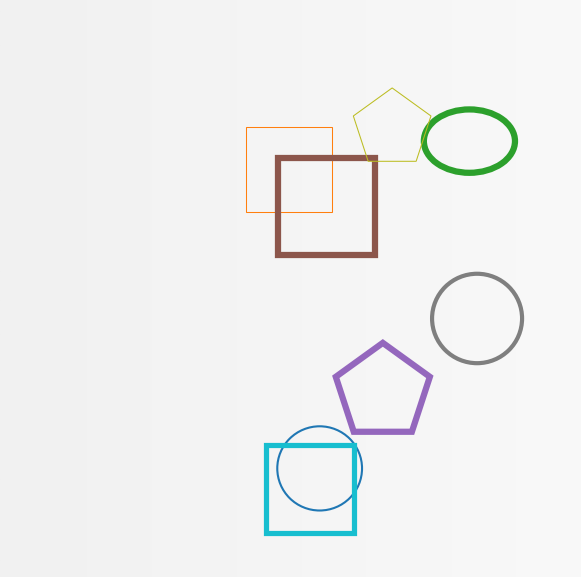[{"shape": "circle", "thickness": 1, "radius": 0.36, "center": [0.55, 0.188]}, {"shape": "square", "thickness": 0.5, "radius": 0.37, "center": [0.496, 0.706]}, {"shape": "oval", "thickness": 3, "radius": 0.39, "center": [0.808, 0.755]}, {"shape": "pentagon", "thickness": 3, "radius": 0.43, "center": [0.659, 0.32]}, {"shape": "square", "thickness": 3, "radius": 0.42, "center": [0.562, 0.641]}, {"shape": "circle", "thickness": 2, "radius": 0.39, "center": [0.821, 0.448]}, {"shape": "pentagon", "thickness": 0.5, "radius": 0.35, "center": [0.675, 0.777]}, {"shape": "square", "thickness": 2.5, "radius": 0.38, "center": [0.534, 0.153]}]